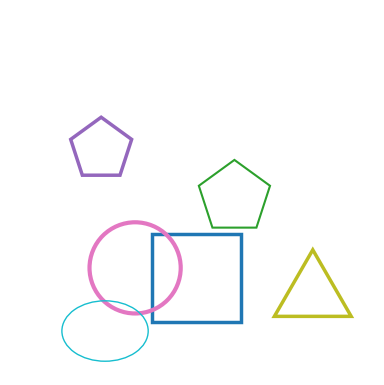[{"shape": "square", "thickness": 2.5, "radius": 0.57, "center": [0.511, 0.278]}, {"shape": "pentagon", "thickness": 1.5, "radius": 0.49, "center": [0.609, 0.487]}, {"shape": "pentagon", "thickness": 2.5, "radius": 0.42, "center": [0.263, 0.612]}, {"shape": "circle", "thickness": 3, "radius": 0.59, "center": [0.351, 0.304]}, {"shape": "triangle", "thickness": 2.5, "radius": 0.58, "center": [0.812, 0.236]}, {"shape": "oval", "thickness": 1, "radius": 0.56, "center": [0.273, 0.14]}]